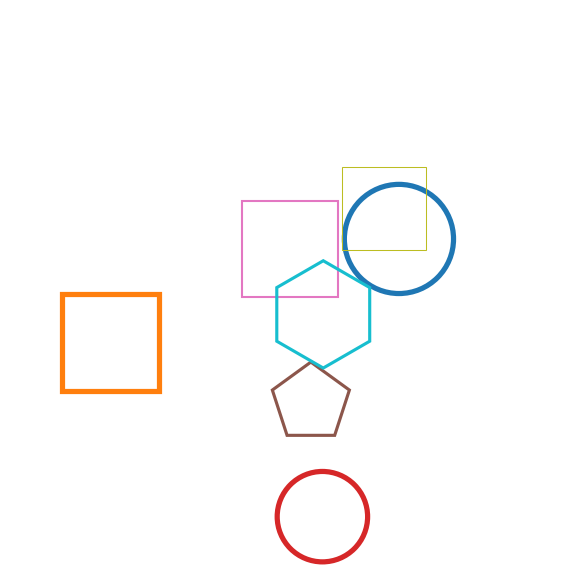[{"shape": "circle", "thickness": 2.5, "radius": 0.47, "center": [0.691, 0.585]}, {"shape": "square", "thickness": 2.5, "radius": 0.42, "center": [0.192, 0.406]}, {"shape": "circle", "thickness": 2.5, "radius": 0.39, "center": [0.558, 0.104]}, {"shape": "pentagon", "thickness": 1.5, "radius": 0.35, "center": [0.538, 0.302]}, {"shape": "square", "thickness": 1, "radius": 0.42, "center": [0.502, 0.568]}, {"shape": "square", "thickness": 0.5, "radius": 0.36, "center": [0.665, 0.638]}, {"shape": "hexagon", "thickness": 1.5, "radius": 0.46, "center": [0.56, 0.455]}]